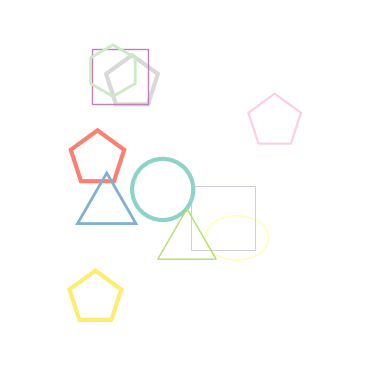[{"shape": "circle", "thickness": 3, "radius": 0.4, "center": [0.423, 0.508]}, {"shape": "oval", "thickness": 1, "radius": 0.41, "center": [0.615, 0.382]}, {"shape": "square", "thickness": 0.5, "radius": 0.41, "center": [0.579, 0.434]}, {"shape": "pentagon", "thickness": 3, "radius": 0.36, "center": [0.253, 0.588]}, {"shape": "triangle", "thickness": 2, "radius": 0.44, "center": [0.277, 0.463]}, {"shape": "triangle", "thickness": 1, "radius": 0.44, "center": [0.486, 0.37]}, {"shape": "pentagon", "thickness": 1.5, "radius": 0.36, "center": [0.713, 0.685]}, {"shape": "pentagon", "thickness": 3, "radius": 0.35, "center": [0.343, 0.786]}, {"shape": "square", "thickness": 1, "radius": 0.36, "center": [0.312, 0.802]}, {"shape": "hexagon", "thickness": 2, "radius": 0.33, "center": [0.293, 0.816]}, {"shape": "pentagon", "thickness": 3, "radius": 0.35, "center": [0.248, 0.226]}]